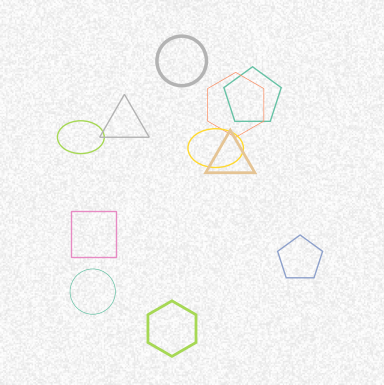[{"shape": "pentagon", "thickness": 1, "radius": 0.39, "center": [0.656, 0.748]}, {"shape": "circle", "thickness": 0.5, "radius": 0.29, "center": [0.241, 0.243]}, {"shape": "hexagon", "thickness": 0.5, "radius": 0.42, "center": [0.612, 0.728]}, {"shape": "pentagon", "thickness": 1, "radius": 0.31, "center": [0.779, 0.328]}, {"shape": "square", "thickness": 1, "radius": 0.29, "center": [0.242, 0.392]}, {"shape": "hexagon", "thickness": 2, "radius": 0.36, "center": [0.447, 0.146]}, {"shape": "oval", "thickness": 1, "radius": 0.3, "center": [0.21, 0.644]}, {"shape": "oval", "thickness": 1, "radius": 0.36, "center": [0.56, 0.615]}, {"shape": "triangle", "thickness": 2, "radius": 0.37, "center": [0.598, 0.588]}, {"shape": "circle", "thickness": 2.5, "radius": 0.32, "center": [0.472, 0.842]}, {"shape": "triangle", "thickness": 1, "radius": 0.37, "center": [0.323, 0.681]}]